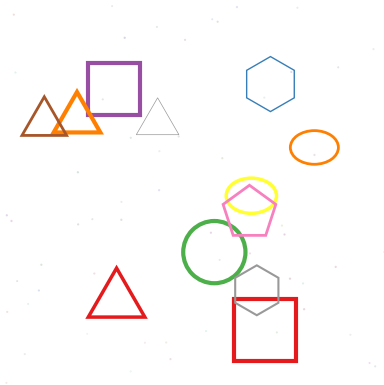[{"shape": "square", "thickness": 3, "radius": 0.4, "center": [0.688, 0.142]}, {"shape": "triangle", "thickness": 2.5, "radius": 0.42, "center": [0.303, 0.219]}, {"shape": "hexagon", "thickness": 1, "radius": 0.36, "center": [0.703, 0.782]}, {"shape": "circle", "thickness": 3, "radius": 0.4, "center": [0.557, 0.345]}, {"shape": "square", "thickness": 3, "radius": 0.34, "center": [0.297, 0.769]}, {"shape": "oval", "thickness": 2, "radius": 0.31, "center": [0.817, 0.617]}, {"shape": "triangle", "thickness": 3, "radius": 0.35, "center": [0.2, 0.691]}, {"shape": "oval", "thickness": 2.5, "radius": 0.33, "center": [0.653, 0.492]}, {"shape": "triangle", "thickness": 2, "radius": 0.33, "center": [0.115, 0.682]}, {"shape": "pentagon", "thickness": 2, "radius": 0.36, "center": [0.648, 0.447]}, {"shape": "hexagon", "thickness": 1.5, "radius": 0.32, "center": [0.667, 0.246]}, {"shape": "triangle", "thickness": 0.5, "radius": 0.32, "center": [0.409, 0.682]}]